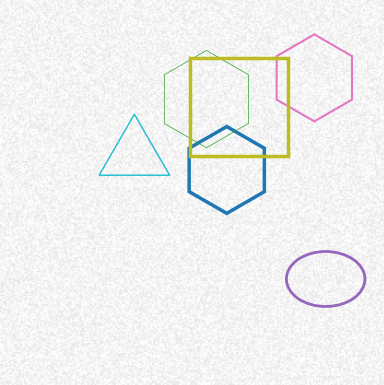[{"shape": "hexagon", "thickness": 2.5, "radius": 0.56, "center": [0.589, 0.559]}, {"shape": "hexagon", "thickness": 0.5, "radius": 0.63, "center": [0.536, 0.743]}, {"shape": "oval", "thickness": 2, "radius": 0.51, "center": [0.846, 0.275]}, {"shape": "hexagon", "thickness": 1.5, "radius": 0.56, "center": [0.816, 0.798]}, {"shape": "square", "thickness": 2.5, "radius": 0.64, "center": [0.62, 0.722]}, {"shape": "triangle", "thickness": 1, "radius": 0.53, "center": [0.349, 0.598]}]